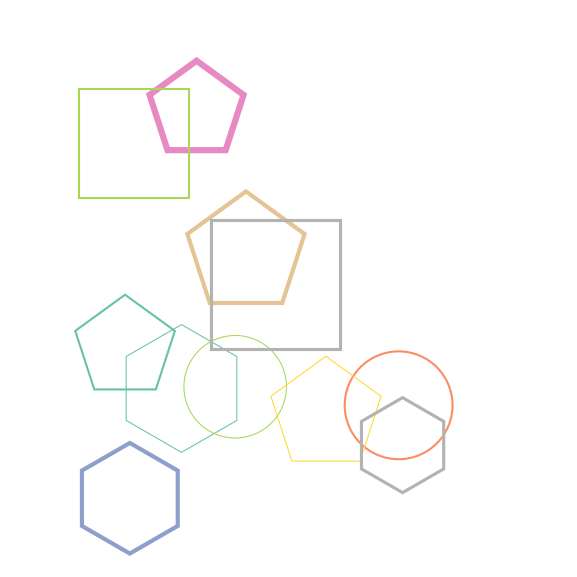[{"shape": "pentagon", "thickness": 1, "radius": 0.45, "center": [0.217, 0.398]}, {"shape": "hexagon", "thickness": 0.5, "radius": 0.55, "center": [0.314, 0.326]}, {"shape": "circle", "thickness": 1, "radius": 0.47, "center": [0.69, 0.297]}, {"shape": "hexagon", "thickness": 2, "radius": 0.48, "center": [0.225, 0.136]}, {"shape": "pentagon", "thickness": 3, "radius": 0.43, "center": [0.34, 0.808]}, {"shape": "circle", "thickness": 0.5, "radius": 0.44, "center": [0.407, 0.329]}, {"shape": "square", "thickness": 1, "radius": 0.47, "center": [0.232, 0.751]}, {"shape": "pentagon", "thickness": 0.5, "radius": 0.5, "center": [0.564, 0.282]}, {"shape": "pentagon", "thickness": 2, "radius": 0.53, "center": [0.426, 0.561]}, {"shape": "hexagon", "thickness": 1.5, "radius": 0.41, "center": [0.697, 0.228]}, {"shape": "square", "thickness": 1.5, "radius": 0.56, "center": [0.477, 0.506]}]